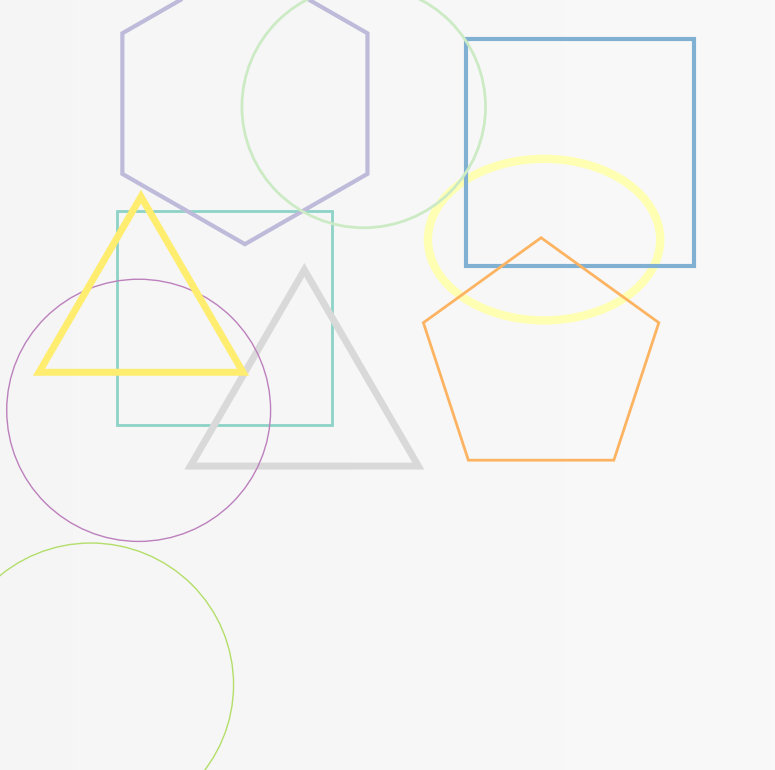[{"shape": "square", "thickness": 1, "radius": 0.69, "center": [0.29, 0.587]}, {"shape": "oval", "thickness": 3, "radius": 0.75, "center": [0.702, 0.689]}, {"shape": "hexagon", "thickness": 1.5, "radius": 0.91, "center": [0.316, 0.865]}, {"shape": "square", "thickness": 1.5, "radius": 0.74, "center": [0.749, 0.802]}, {"shape": "pentagon", "thickness": 1, "radius": 0.8, "center": [0.698, 0.532]}, {"shape": "circle", "thickness": 0.5, "radius": 0.92, "center": [0.117, 0.111]}, {"shape": "triangle", "thickness": 2.5, "radius": 0.85, "center": [0.393, 0.48]}, {"shape": "circle", "thickness": 0.5, "radius": 0.85, "center": [0.179, 0.467]}, {"shape": "circle", "thickness": 1, "radius": 0.79, "center": [0.469, 0.861]}, {"shape": "triangle", "thickness": 2.5, "radius": 0.76, "center": [0.182, 0.593]}]